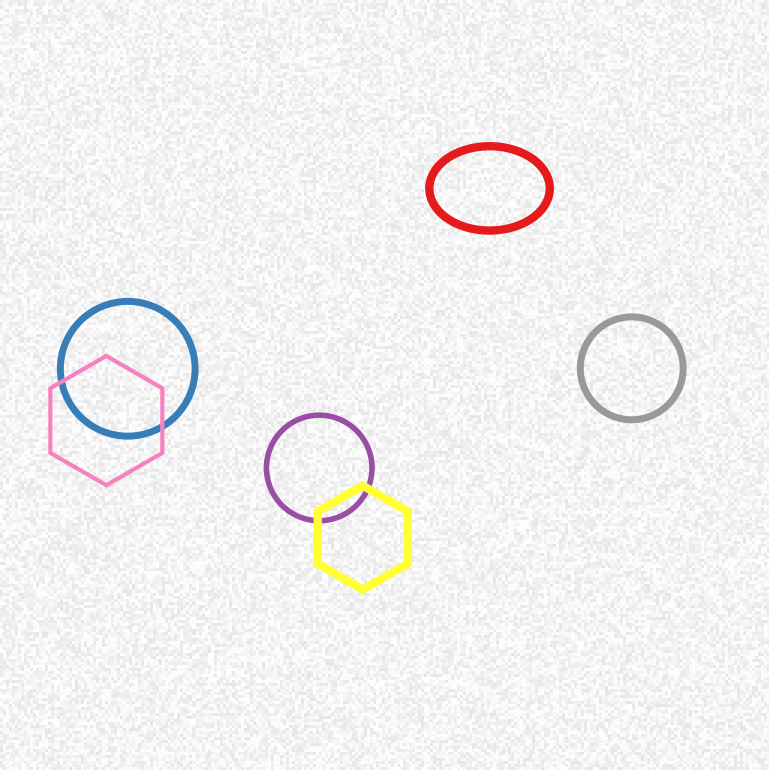[{"shape": "oval", "thickness": 3, "radius": 0.39, "center": [0.636, 0.755]}, {"shape": "circle", "thickness": 2.5, "radius": 0.44, "center": [0.166, 0.521]}, {"shape": "circle", "thickness": 2, "radius": 0.34, "center": [0.415, 0.392]}, {"shape": "hexagon", "thickness": 3, "radius": 0.34, "center": [0.471, 0.302]}, {"shape": "hexagon", "thickness": 1.5, "radius": 0.42, "center": [0.138, 0.454]}, {"shape": "circle", "thickness": 2.5, "radius": 0.33, "center": [0.82, 0.522]}]